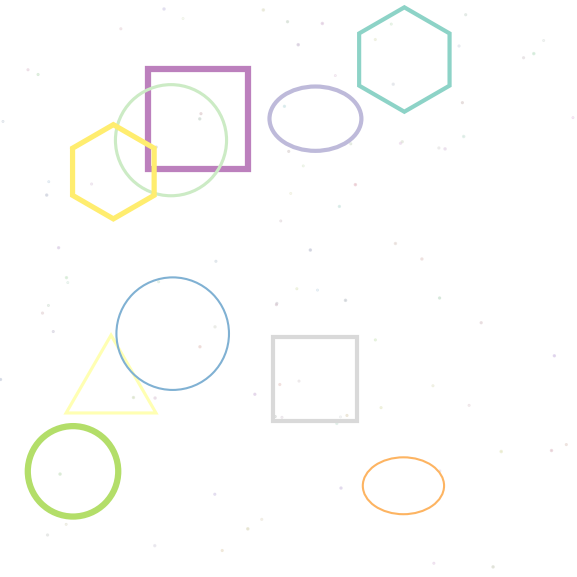[{"shape": "hexagon", "thickness": 2, "radius": 0.45, "center": [0.7, 0.896]}, {"shape": "triangle", "thickness": 1.5, "radius": 0.45, "center": [0.192, 0.329]}, {"shape": "oval", "thickness": 2, "radius": 0.4, "center": [0.546, 0.794]}, {"shape": "circle", "thickness": 1, "radius": 0.49, "center": [0.299, 0.421]}, {"shape": "oval", "thickness": 1, "radius": 0.35, "center": [0.699, 0.158]}, {"shape": "circle", "thickness": 3, "radius": 0.39, "center": [0.126, 0.183]}, {"shape": "square", "thickness": 2, "radius": 0.36, "center": [0.546, 0.342]}, {"shape": "square", "thickness": 3, "radius": 0.43, "center": [0.343, 0.793]}, {"shape": "circle", "thickness": 1.5, "radius": 0.48, "center": [0.296, 0.756]}, {"shape": "hexagon", "thickness": 2.5, "radius": 0.41, "center": [0.196, 0.702]}]